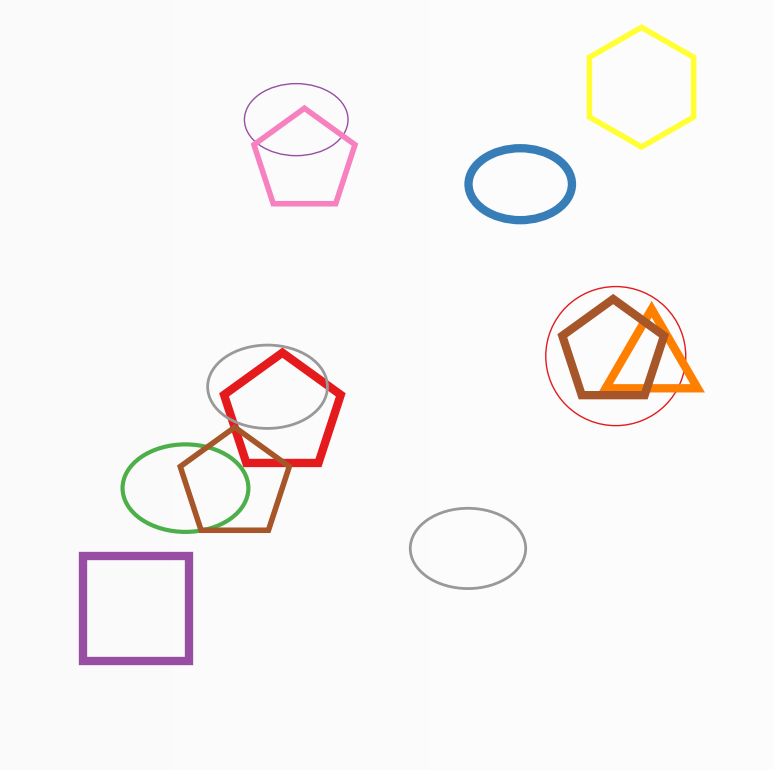[{"shape": "circle", "thickness": 0.5, "radius": 0.45, "center": [0.795, 0.538]}, {"shape": "pentagon", "thickness": 3, "radius": 0.4, "center": [0.364, 0.463]}, {"shape": "oval", "thickness": 3, "radius": 0.33, "center": [0.671, 0.761]}, {"shape": "oval", "thickness": 1.5, "radius": 0.41, "center": [0.239, 0.366]}, {"shape": "square", "thickness": 3, "radius": 0.34, "center": [0.175, 0.209]}, {"shape": "oval", "thickness": 0.5, "radius": 0.33, "center": [0.382, 0.845]}, {"shape": "triangle", "thickness": 3, "radius": 0.34, "center": [0.841, 0.53]}, {"shape": "hexagon", "thickness": 2, "radius": 0.39, "center": [0.828, 0.887]}, {"shape": "pentagon", "thickness": 2, "radius": 0.37, "center": [0.303, 0.371]}, {"shape": "pentagon", "thickness": 3, "radius": 0.35, "center": [0.791, 0.543]}, {"shape": "pentagon", "thickness": 2, "radius": 0.34, "center": [0.393, 0.791]}, {"shape": "oval", "thickness": 1, "radius": 0.39, "center": [0.345, 0.498]}, {"shape": "oval", "thickness": 1, "radius": 0.37, "center": [0.604, 0.288]}]